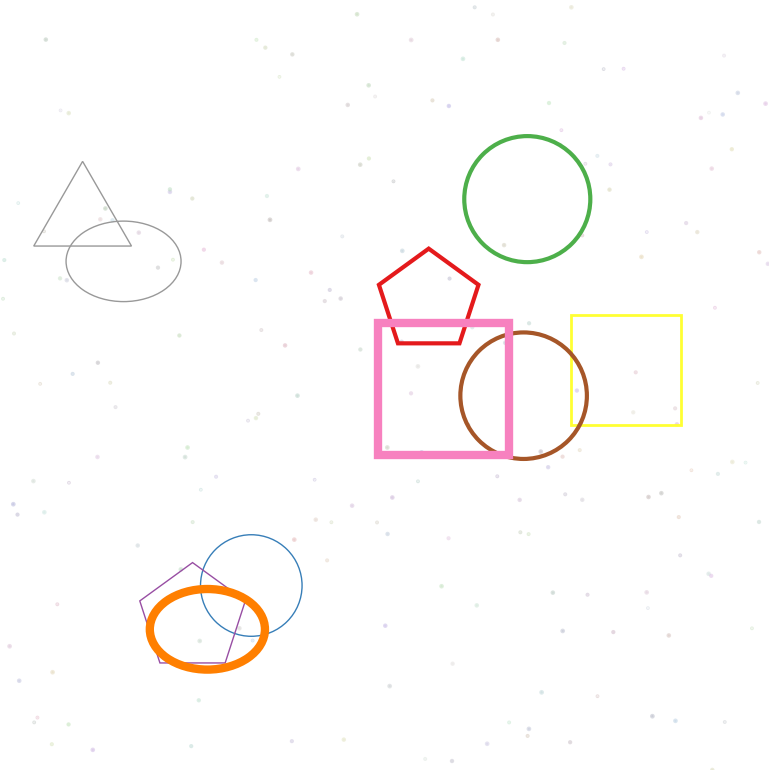[{"shape": "pentagon", "thickness": 1.5, "radius": 0.34, "center": [0.557, 0.609]}, {"shape": "circle", "thickness": 0.5, "radius": 0.33, "center": [0.326, 0.24]}, {"shape": "circle", "thickness": 1.5, "radius": 0.41, "center": [0.685, 0.741]}, {"shape": "pentagon", "thickness": 0.5, "radius": 0.36, "center": [0.25, 0.197]}, {"shape": "oval", "thickness": 3, "radius": 0.37, "center": [0.269, 0.183]}, {"shape": "square", "thickness": 1, "radius": 0.36, "center": [0.813, 0.52]}, {"shape": "circle", "thickness": 1.5, "radius": 0.41, "center": [0.68, 0.486]}, {"shape": "square", "thickness": 3, "radius": 0.43, "center": [0.576, 0.495]}, {"shape": "triangle", "thickness": 0.5, "radius": 0.37, "center": [0.107, 0.717]}, {"shape": "oval", "thickness": 0.5, "radius": 0.37, "center": [0.16, 0.661]}]